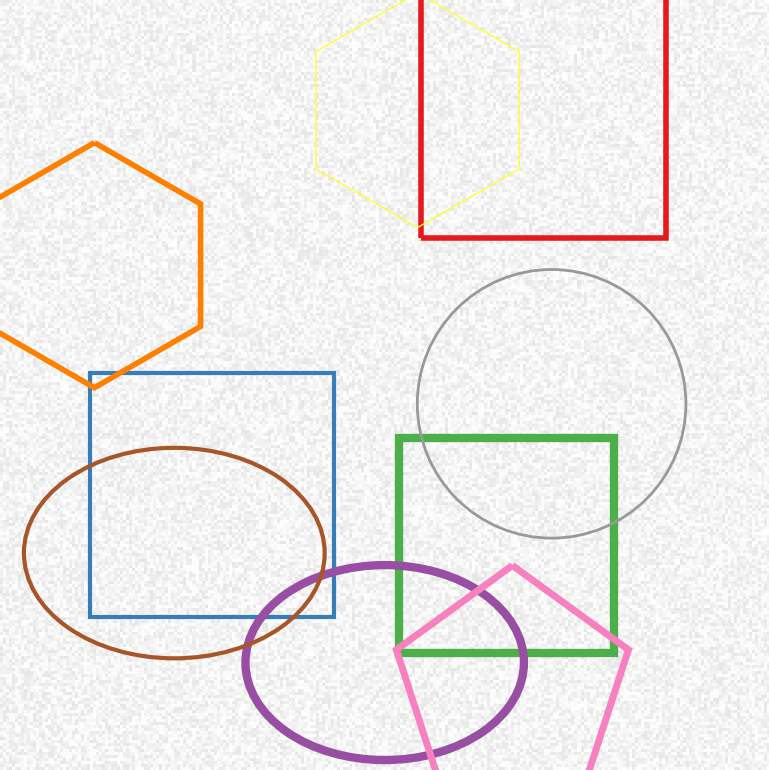[{"shape": "square", "thickness": 2, "radius": 0.79, "center": [0.706, 0.85]}, {"shape": "square", "thickness": 1.5, "radius": 0.79, "center": [0.276, 0.357]}, {"shape": "square", "thickness": 3, "radius": 0.7, "center": [0.658, 0.292]}, {"shape": "oval", "thickness": 3, "radius": 0.9, "center": [0.5, 0.14]}, {"shape": "hexagon", "thickness": 2, "radius": 0.8, "center": [0.123, 0.656]}, {"shape": "hexagon", "thickness": 0.5, "radius": 0.76, "center": [0.542, 0.857]}, {"shape": "oval", "thickness": 1.5, "radius": 0.98, "center": [0.226, 0.282]}, {"shape": "pentagon", "thickness": 2.5, "radius": 0.79, "center": [0.665, 0.107]}, {"shape": "circle", "thickness": 1, "radius": 0.87, "center": [0.716, 0.476]}]